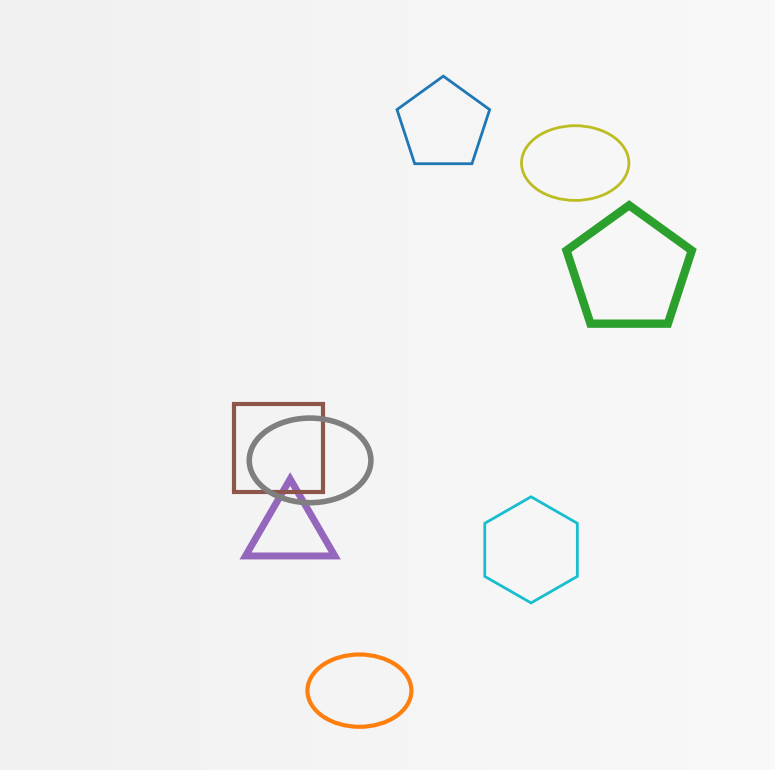[{"shape": "pentagon", "thickness": 1, "radius": 0.31, "center": [0.572, 0.838]}, {"shape": "oval", "thickness": 1.5, "radius": 0.34, "center": [0.464, 0.103]}, {"shape": "pentagon", "thickness": 3, "radius": 0.42, "center": [0.812, 0.648]}, {"shape": "triangle", "thickness": 2.5, "radius": 0.33, "center": [0.374, 0.311]}, {"shape": "square", "thickness": 1.5, "radius": 0.29, "center": [0.359, 0.418]}, {"shape": "oval", "thickness": 2, "radius": 0.39, "center": [0.4, 0.402]}, {"shape": "oval", "thickness": 1, "radius": 0.35, "center": [0.742, 0.788]}, {"shape": "hexagon", "thickness": 1, "radius": 0.34, "center": [0.685, 0.286]}]